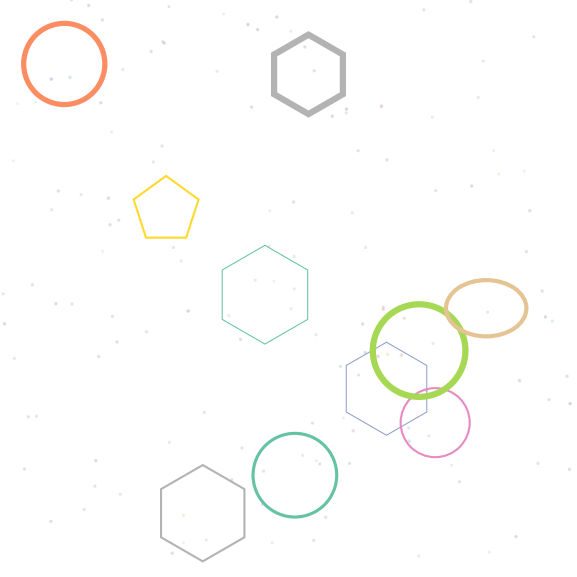[{"shape": "hexagon", "thickness": 0.5, "radius": 0.43, "center": [0.459, 0.489]}, {"shape": "circle", "thickness": 1.5, "radius": 0.36, "center": [0.511, 0.176]}, {"shape": "circle", "thickness": 2.5, "radius": 0.35, "center": [0.111, 0.888]}, {"shape": "hexagon", "thickness": 0.5, "radius": 0.4, "center": [0.669, 0.326]}, {"shape": "circle", "thickness": 1, "radius": 0.3, "center": [0.754, 0.267]}, {"shape": "circle", "thickness": 3, "radius": 0.4, "center": [0.726, 0.392]}, {"shape": "pentagon", "thickness": 1, "radius": 0.3, "center": [0.288, 0.635]}, {"shape": "oval", "thickness": 2, "radius": 0.35, "center": [0.842, 0.465]}, {"shape": "hexagon", "thickness": 3, "radius": 0.34, "center": [0.534, 0.87]}, {"shape": "hexagon", "thickness": 1, "radius": 0.42, "center": [0.351, 0.11]}]